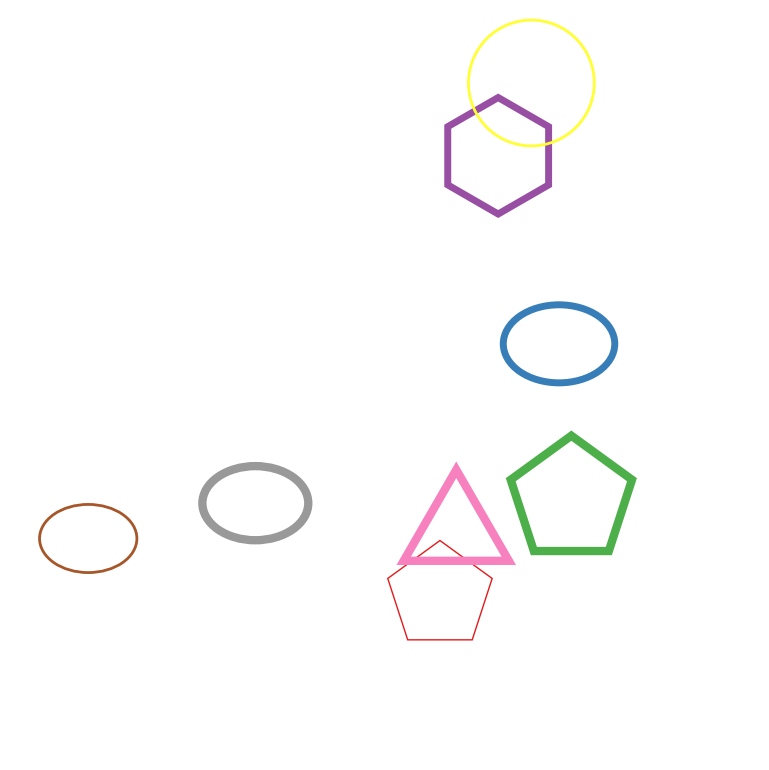[{"shape": "pentagon", "thickness": 0.5, "radius": 0.36, "center": [0.571, 0.227]}, {"shape": "oval", "thickness": 2.5, "radius": 0.36, "center": [0.726, 0.553]}, {"shape": "pentagon", "thickness": 3, "radius": 0.41, "center": [0.742, 0.351]}, {"shape": "hexagon", "thickness": 2.5, "radius": 0.38, "center": [0.647, 0.798]}, {"shape": "circle", "thickness": 1, "radius": 0.41, "center": [0.69, 0.892]}, {"shape": "oval", "thickness": 1, "radius": 0.32, "center": [0.115, 0.301]}, {"shape": "triangle", "thickness": 3, "radius": 0.39, "center": [0.593, 0.311]}, {"shape": "oval", "thickness": 3, "radius": 0.34, "center": [0.332, 0.347]}]